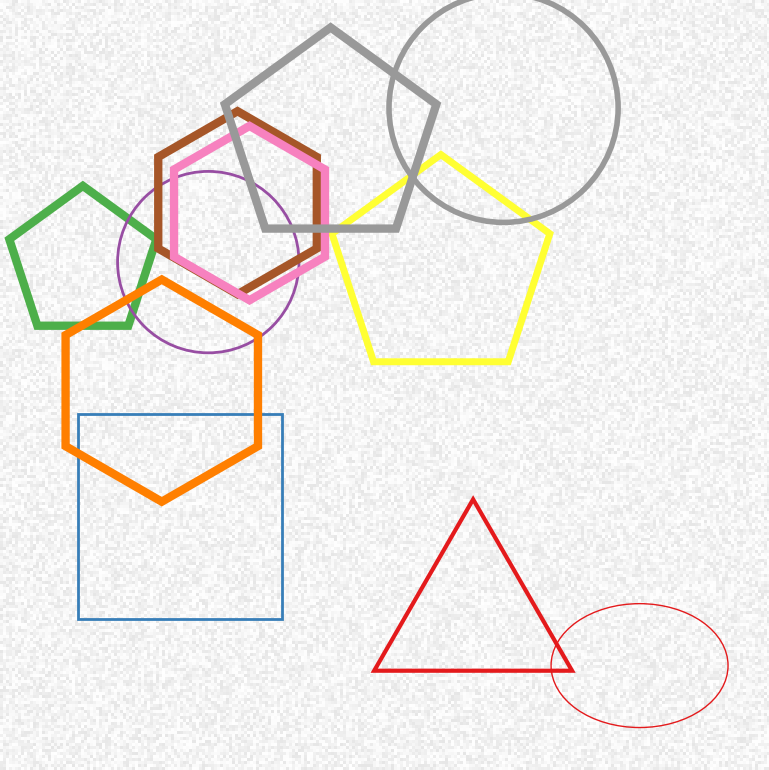[{"shape": "oval", "thickness": 0.5, "radius": 0.57, "center": [0.831, 0.136]}, {"shape": "triangle", "thickness": 1.5, "radius": 0.74, "center": [0.614, 0.203]}, {"shape": "square", "thickness": 1, "radius": 0.66, "center": [0.234, 0.329]}, {"shape": "pentagon", "thickness": 3, "radius": 0.5, "center": [0.108, 0.658]}, {"shape": "circle", "thickness": 1, "radius": 0.59, "center": [0.271, 0.66]}, {"shape": "hexagon", "thickness": 3, "radius": 0.72, "center": [0.21, 0.493]}, {"shape": "pentagon", "thickness": 2.5, "radius": 0.74, "center": [0.573, 0.651]}, {"shape": "hexagon", "thickness": 3, "radius": 0.59, "center": [0.308, 0.737]}, {"shape": "hexagon", "thickness": 3, "radius": 0.57, "center": [0.324, 0.723]}, {"shape": "circle", "thickness": 2, "radius": 0.74, "center": [0.654, 0.86]}, {"shape": "pentagon", "thickness": 3, "radius": 0.72, "center": [0.429, 0.82]}]